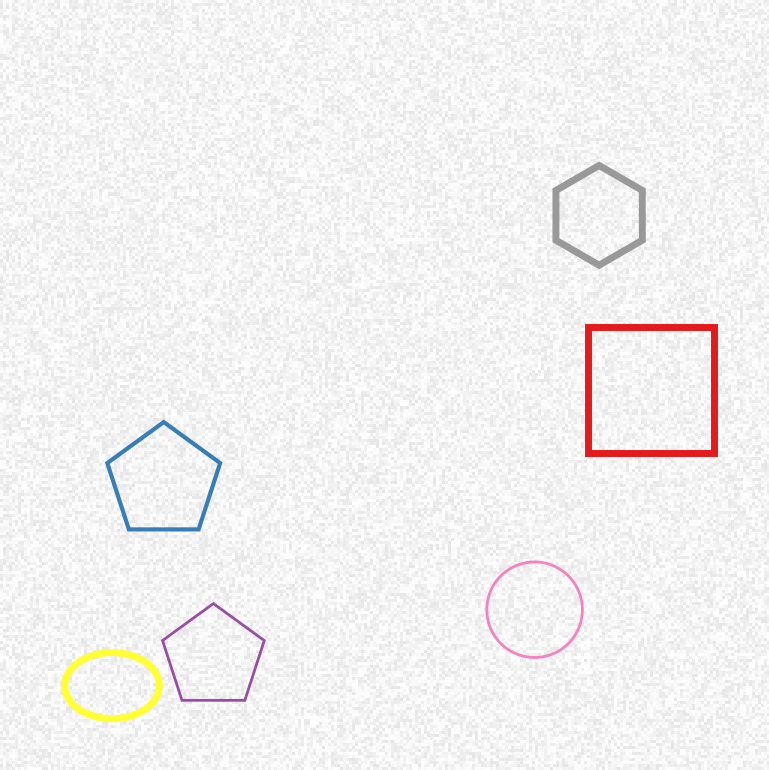[{"shape": "square", "thickness": 2.5, "radius": 0.41, "center": [0.845, 0.494]}, {"shape": "pentagon", "thickness": 1.5, "radius": 0.39, "center": [0.213, 0.375]}, {"shape": "pentagon", "thickness": 1, "radius": 0.35, "center": [0.277, 0.147]}, {"shape": "oval", "thickness": 2.5, "radius": 0.31, "center": [0.145, 0.11]}, {"shape": "circle", "thickness": 1, "radius": 0.31, "center": [0.694, 0.208]}, {"shape": "hexagon", "thickness": 2.5, "radius": 0.32, "center": [0.778, 0.72]}]